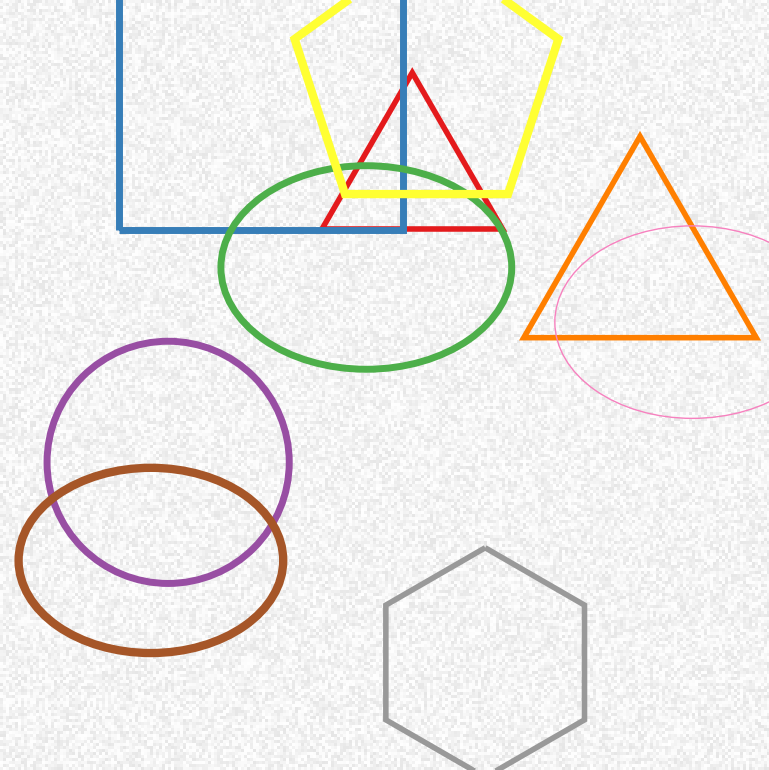[{"shape": "triangle", "thickness": 2, "radius": 0.68, "center": [0.535, 0.77]}, {"shape": "square", "thickness": 2.5, "radius": 0.92, "center": [0.338, 0.885]}, {"shape": "oval", "thickness": 2.5, "radius": 0.94, "center": [0.476, 0.653]}, {"shape": "circle", "thickness": 2.5, "radius": 0.79, "center": [0.218, 0.4]}, {"shape": "triangle", "thickness": 2, "radius": 0.87, "center": [0.831, 0.649]}, {"shape": "pentagon", "thickness": 3, "radius": 0.9, "center": [0.554, 0.894]}, {"shape": "oval", "thickness": 3, "radius": 0.86, "center": [0.196, 0.272]}, {"shape": "oval", "thickness": 0.5, "radius": 0.89, "center": [0.899, 0.582]}, {"shape": "hexagon", "thickness": 2, "radius": 0.74, "center": [0.63, 0.14]}]